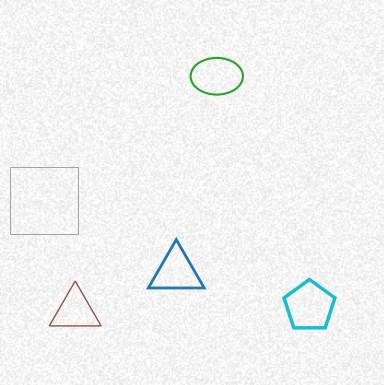[{"shape": "triangle", "thickness": 2, "radius": 0.42, "center": [0.458, 0.294]}, {"shape": "oval", "thickness": 1.5, "radius": 0.34, "center": [0.563, 0.802]}, {"shape": "triangle", "thickness": 1, "radius": 0.39, "center": [0.195, 0.192]}, {"shape": "square", "thickness": 0.5, "radius": 0.44, "center": [0.115, 0.479]}, {"shape": "pentagon", "thickness": 2.5, "radius": 0.35, "center": [0.804, 0.205]}]